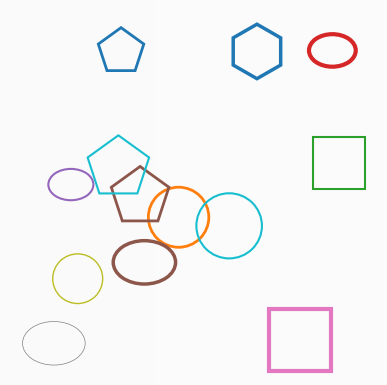[{"shape": "hexagon", "thickness": 2.5, "radius": 0.35, "center": [0.663, 0.866]}, {"shape": "pentagon", "thickness": 2, "radius": 0.31, "center": [0.312, 0.867]}, {"shape": "circle", "thickness": 2, "radius": 0.39, "center": [0.461, 0.436]}, {"shape": "square", "thickness": 1.5, "radius": 0.34, "center": [0.875, 0.577]}, {"shape": "oval", "thickness": 3, "radius": 0.3, "center": [0.858, 0.869]}, {"shape": "oval", "thickness": 1.5, "radius": 0.29, "center": [0.183, 0.521]}, {"shape": "pentagon", "thickness": 2, "radius": 0.39, "center": [0.362, 0.489]}, {"shape": "oval", "thickness": 2.5, "radius": 0.4, "center": [0.373, 0.319]}, {"shape": "square", "thickness": 3, "radius": 0.4, "center": [0.774, 0.116]}, {"shape": "oval", "thickness": 0.5, "radius": 0.4, "center": [0.139, 0.108]}, {"shape": "circle", "thickness": 1, "radius": 0.32, "center": [0.201, 0.276]}, {"shape": "pentagon", "thickness": 1.5, "radius": 0.42, "center": [0.305, 0.565]}, {"shape": "circle", "thickness": 1.5, "radius": 0.42, "center": [0.591, 0.413]}]